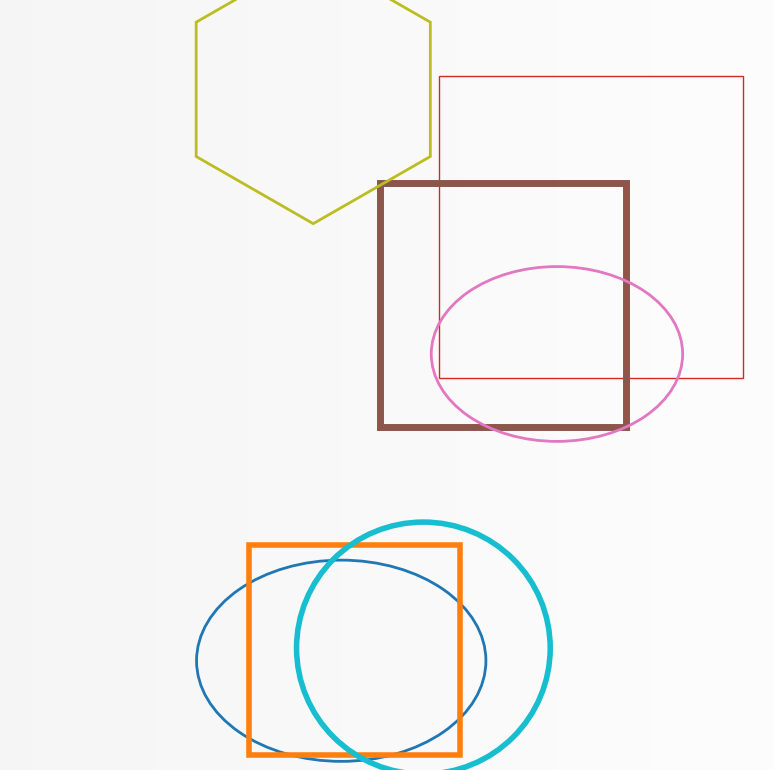[{"shape": "oval", "thickness": 1, "radius": 0.93, "center": [0.44, 0.142]}, {"shape": "square", "thickness": 2, "radius": 0.68, "center": [0.457, 0.156]}, {"shape": "square", "thickness": 0.5, "radius": 0.98, "center": [0.762, 0.705]}, {"shape": "square", "thickness": 2.5, "radius": 0.79, "center": [0.649, 0.604]}, {"shape": "oval", "thickness": 1, "radius": 0.81, "center": [0.719, 0.54]}, {"shape": "hexagon", "thickness": 1, "radius": 0.87, "center": [0.404, 0.884]}, {"shape": "circle", "thickness": 2, "radius": 0.82, "center": [0.546, 0.158]}]